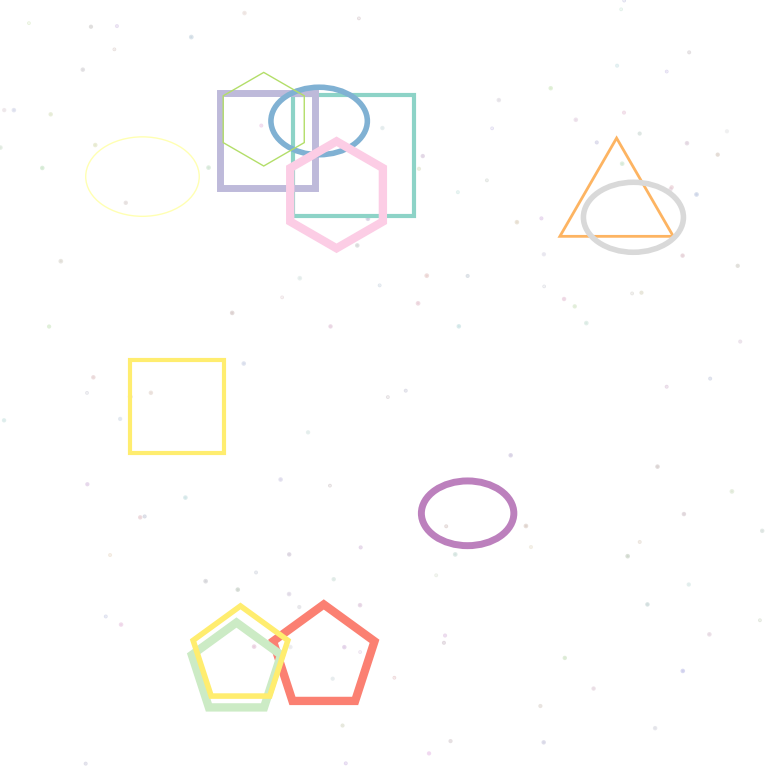[{"shape": "square", "thickness": 1.5, "radius": 0.39, "center": [0.459, 0.798]}, {"shape": "oval", "thickness": 0.5, "radius": 0.37, "center": [0.185, 0.771]}, {"shape": "square", "thickness": 2.5, "radius": 0.31, "center": [0.347, 0.818]}, {"shape": "pentagon", "thickness": 3, "radius": 0.35, "center": [0.421, 0.146]}, {"shape": "oval", "thickness": 2, "radius": 0.31, "center": [0.414, 0.843]}, {"shape": "triangle", "thickness": 1, "radius": 0.43, "center": [0.801, 0.736]}, {"shape": "hexagon", "thickness": 0.5, "radius": 0.3, "center": [0.343, 0.845]}, {"shape": "hexagon", "thickness": 3, "radius": 0.35, "center": [0.437, 0.747]}, {"shape": "oval", "thickness": 2, "radius": 0.32, "center": [0.823, 0.718]}, {"shape": "oval", "thickness": 2.5, "radius": 0.3, "center": [0.607, 0.333]}, {"shape": "pentagon", "thickness": 3, "radius": 0.3, "center": [0.307, 0.131]}, {"shape": "square", "thickness": 1.5, "radius": 0.3, "center": [0.23, 0.472]}, {"shape": "pentagon", "thickness": 2, "radius": 0.32, "center": [0.312, 0.148]}]